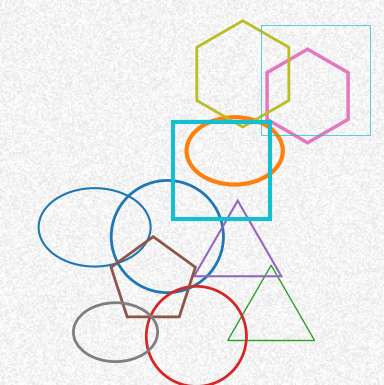[{"shape": "circle", "thickness": 2, "radius": 0.73, "center": [0.435, 0.386]}, {"shape": "oval", "thickness": 1.5, "radius": 0.73, "center": [0.246, 0.41]}, {"shape": "oval", "thickness": 3, "radius": 0.63, "center": [0.61, 0.608]}, {"shape": "triangle", "thickness": 1, "radius": 0.65, "center": [0.704, 0.181]}, {"shape": "circle", "thickness": 2, "radius": 0.65, "center": [0.51, 0.126]}, {"shape": "triangle", "thickness": 1.5, "radius": 0.65, "center": [0.617, 0.348]}, {"shape": "pentagon", "thickness": 2, "radius": 0.58, "center": [0.398, 0.27]}, {"shape": "hexagon", "thickness": 2.5, "radius": 0.61, "center": [0.799, 0.751]}, {"shape": "oval", "thickness": 2, "radius": 0.55, "center": [0.3, 0.137]}, {"shape": "hexagon", "thickness": 2, "radius": 0.69, "center": [0.631, 0.808]}, {"shape": "square", "thickness": 3, "radius": 0.63, "center": [0.576, 0.556]}, {"shape": "square", "thickness": 0.5, "radius": 0.71, "center": [0.819, 0.792]}]